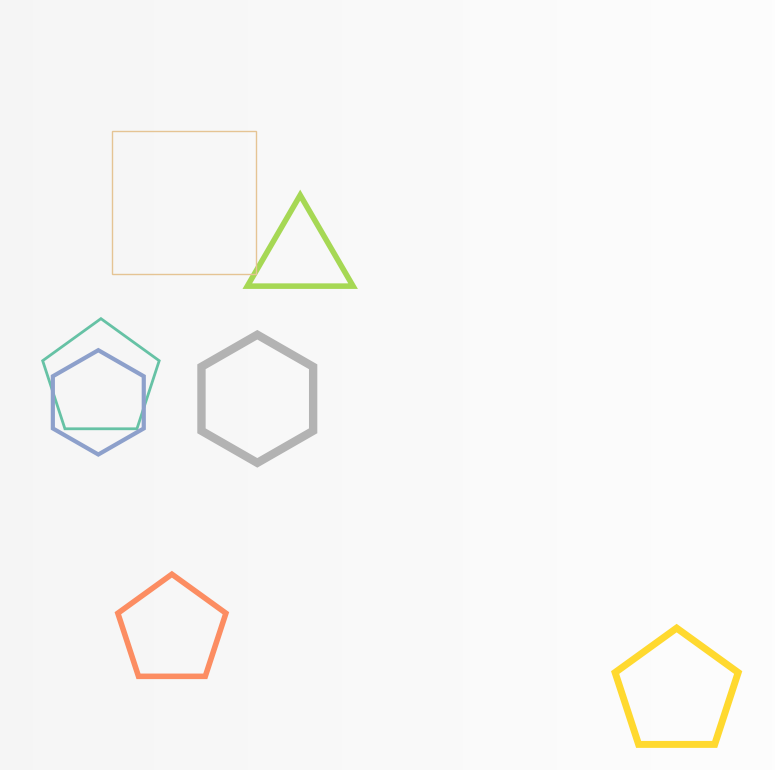[{"shape": "pentagon", "thickness": 1, "radius": 0.4, "center": [0.13, 0.507]}, {"shape": "pentagon", "thickness": 2, "radius": 0.37, "center": [0.222, 0.181]}, {"shape": "hexagon", "thickness": 1.5, "radius": 0.34, "center": [0.127, 0.477]}, {"shape": "triangle", "thickness": 2, "radius": 0.39, "center": [0.387, 0.668]}, {"shape": "pentagon", "thickness": 2.5, "radius": 0.42, "center": [0.873, 0.101]}, {"shape": "square", "thickness": 0.5, "radius": 0.46, "center": [0.238, 0.737]}, {"shape": "hexagon", "thickness": 3, "radius": 0.42, "center": [0.332, 0.482]}]